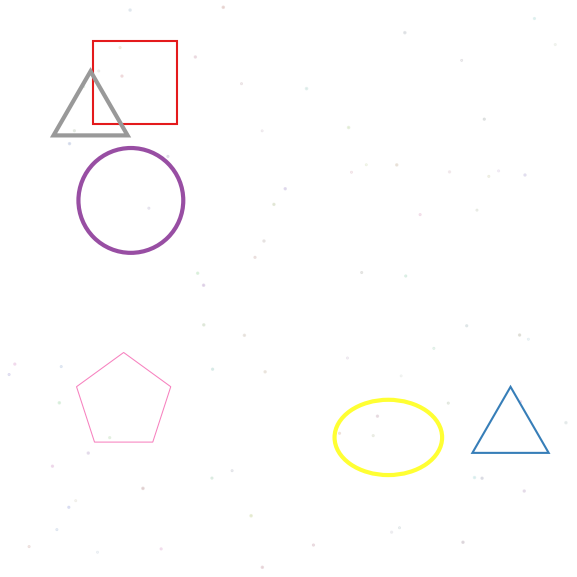[{"shape": "square", "thickness": 1, "radius": 0.36, "center": [0.234, 0.856]}, {"shape": "triangle", "thickness": 1, "radius": 0.38, "center": [0.884, 0.253]}, {"shape": "circle", "thickness": 2, "radius": 0.45, "center": [0.227, 0.652]}, {"shape": "oval", "thickness": 2, "radius": 0.47, "center": [0.672, 0.242]}, {"shape": "pentagon", "thickness": 0.5, "radius": 0.43, "center": [0.214, 0.303]}, {"shape": "triangle", "thickness": 2, "radius": 0.37, "center": [0.157, 0.802]}]